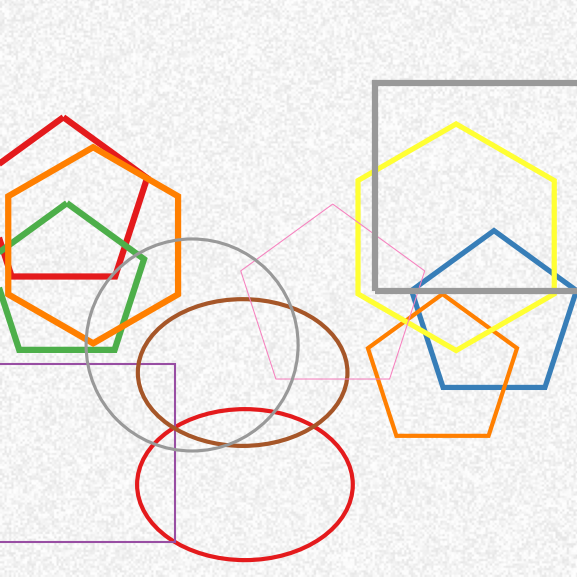[{"shape": "pentagon", "thickness": 3, "radius": 0.76, "center": [0.11, 0.644]}, {"shape": "oval", "thickness": 2, "radius": 0.93, "center": [0.424, 0.16]}, {"shape": "pentagon", "thickness": 2.5, "radius": 0.75, "center": [0.855, 0.45]}, {"shape": "pentagon", "thickness": 3, "radius": 0.7, "center": [0.116, 0.507]}, {"shape": "square", "thickness": 1, "radius": 0.77, "center": [0.148, 0.214]}, {"shape": "hexagon", "thickness": 3, "radius": 0.85, "center": [0.161, 0.574]}, {"shape": "pentagon", "thickness": 2, "radius": 0.68, "center": [0.766, 0.354]}, {"shape": "hexagon", "thickness": 2.5, "radius": 0.98, "center": [0.79, 0.588]}, {"shape": "oval", "thickness": 2, "radius": 0.91, "center": [0.42, 0.354]}, {"shape": "pentagon", "thickness": 0.5, "radius": 0.84, "center": [0.576, 0.478]}, {"shape": "circle", "thickness": 1.5, "radius": 0.92, "center": [0.333, 0.402]}, {"shape": "square", "thickness": 3, "radius": 0.9, "center": [0.83, 0.675]}]